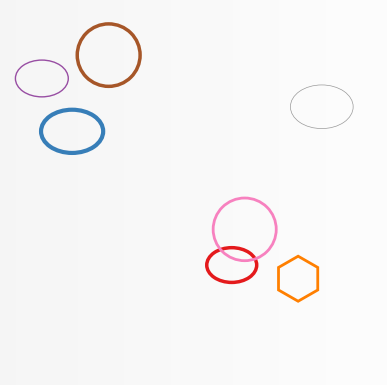[{"shape": "oval", "thickness": 2.5, "radius": 0.32, "center": [0.598, 0.312]}, {"shape": "oval", "thickness": 3, "radius": 0.4, "center": [0.186, 0.659]}, {"shape": "oval", "thickness": 1, "radius": 0.34, "center": [0.108, 0.796]}, {"shape": "hexagon", "thickness": 2, "radius": 0.29, "center": [0.769, 0.276]}, {"shape": "circle", "thickness": 2.5, "radius": 0.41, "center": [0.28, 0.857]}, {"shape": "circle", "thickness": 2, "radius": 0.41, "center": [0.631, 0.404]}, {"shape": "oval", "thickness": 0.5, "radius": 0.4, "center": [0.83, 0.723]}]